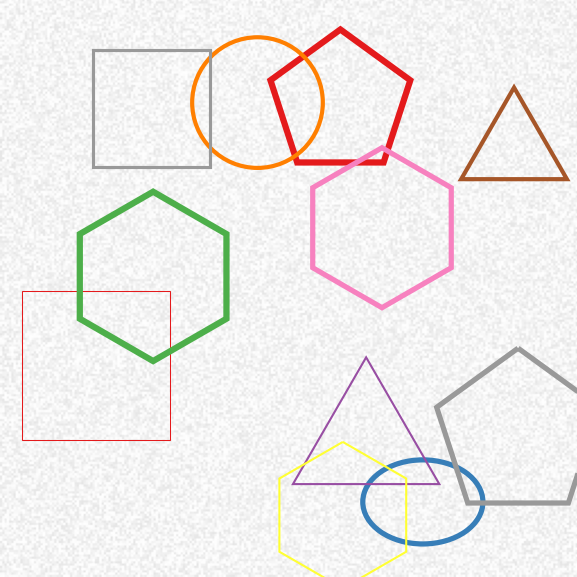[{"shape": "square", "thickness": 0.5, "radius": 0.64, "center": [0.166, 0.366]}, {"shape": "pentagon", "thickness": 3, "radius": 0.64, "center": [0.589, 0.821]}, {"shape": "oval", "thickness": 2.5, "radius": 0.52, "center": [0.732, 0.13]}, {"shape": "hexagon", "thickness": 3, "radius": 0.73, "center": [0.265, 0.521]}, {"shape": "triangle", "thickness": 1, "radius": 0.73, "center": [0.634, 0.234]}, {"shape": "circle", "thickness": 2, "radius": 0.57, "center": [0.446, 0.821]}, {"shape": "hexagon", "thickness": 1, "radius": 0.63, "center": [0.594, 0.107]}, {"shape": "triangle", "thickness": 2, "radius": 0.53, "center": [0.89, 0.742]}, {"shape": "hexagon", "thickness": 2.5, "radius": 0.69, "center": [0.661, 0.605]}, {"shape": "pentagon", "thickness": 2.5, "radius": 0.74, "center": [0.897, 0.248]}, {"shape": "square", "thickness": 1.5, "radius": 0.51, "center": [0.262, 0.812]}]